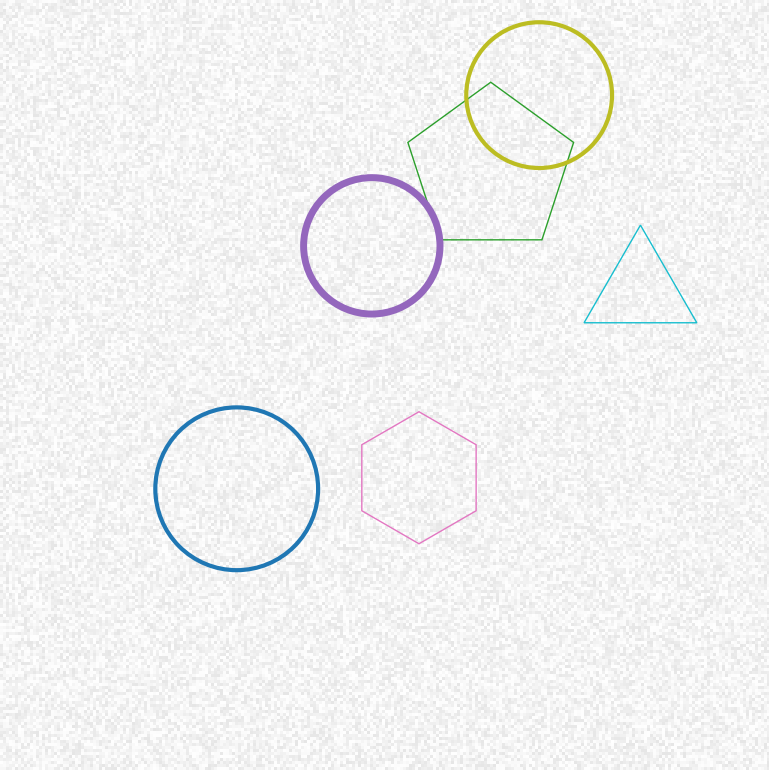[{"shape": "circle", "thickness": 1.5, "radius": 0.53, "center": [0.307, 0.365]}, {"shape": "pentagon", "thickness": 0.5, "radius": 0.57, "center": [0.637, 0.78]}, {"shape": "circle", "thickness": 2.5, "radius": 0.44, "center": [0.483, 0.681]}, {"shape": "hexagon", "thickness": 0.5, "radius": 0.43, "center": [0.544, 0.38]}, {"shape": "circle", "thickness": 1.5, "radius": 0.47, "center": [0.7, 0.876]}, {"shape": "triangle", "thickness": 0.5, "radius": 0.42, "center": [0.832, 0.623]}]